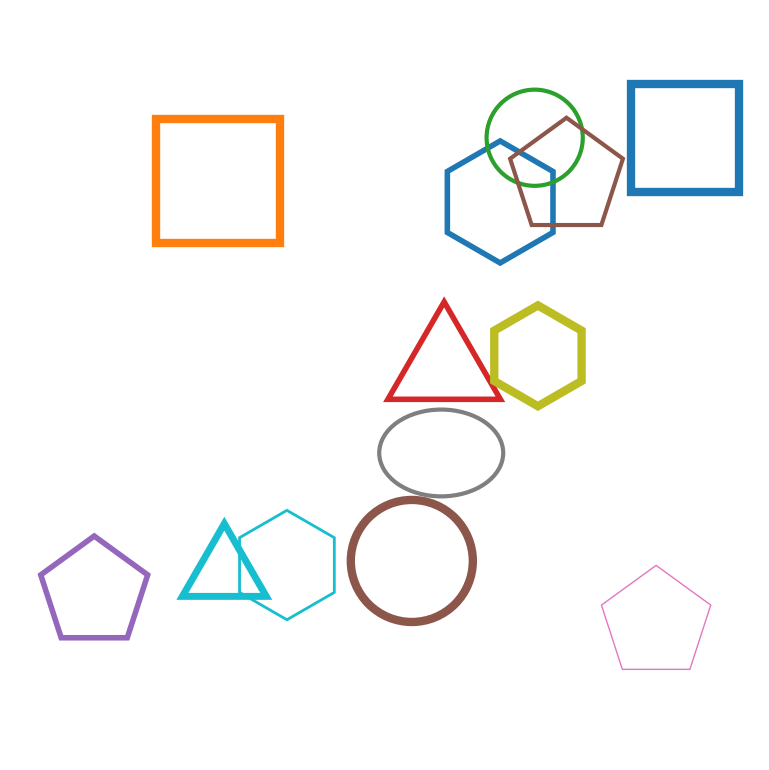[{"shape": "hexagon", "thickness": 2, "radius": 0.4, "center": [0.65, 0.738]}, {"shape": "square", "thickness": 3, "radius": 0.35, "center": [0.89, 0.821]}, {"shape": "square", "thickness": 3, "radius": 0.4, "center": [0.283, 0.765]}, {"shape": "circle", "thickness": 1.5, "radius": 0.31, "center": [0.694, 0.821]}, {"shape": "triangle", "thickness": 2, "radius": 0.42, "center": [0.577, 0.524]}, {"shape": "pentagon", "thickness": 2, "radius": 0.37, "center": [0.122, 0.231]}, {"shape": "pentagon", "thickness": 1.5, "radius": 0.39, "center": [0.736, 0.77]}, {"shape": "circle", "thickness": 3, "radius": 0.4, "center": [0.535, 0.271]}, {"shape": "pentagon", "thickness": 0.5, "radius": 0.37, "center": [0.852, 0.191]}, {"shape": "oval", "thickness": 1.5, "radius": 0.4, "center": [0.573, 0.412]}, {"shape": "hexagon", "thickness": 3, "radius": 0.33, "center": [0.699, 0.538]}, {"shape": "hexagon", "thickness": 1, "radius": 0.36, "center": [0.373, 0.266]}, {"shape": "triangle", "thickness": 2.5, "radius": 0.31, "center": [0.291, 0.257]}]